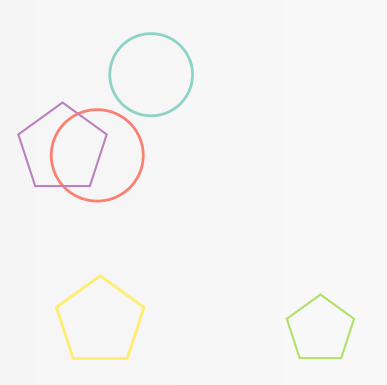[{"shape": "circle", "thickness": 2, "radius": 0.53, "center": [0.39, 0.806]}, {"shape": "circle", "thickness": 2, "radius": 0.59, "center": [0.251, 0.596]}, {"shape": "pentagon", "thickness": 1.5, "radius": 0.46, "center": [0.827, 0.144]}, {"shape": "pentagon", "thickness": 1.5, "radius": 0.6, "center": [0.161, 0.614]}, {"shape": "pentagon", "thickness": 2, "radius": 0.59, "center": [0.259, 0.165]}]